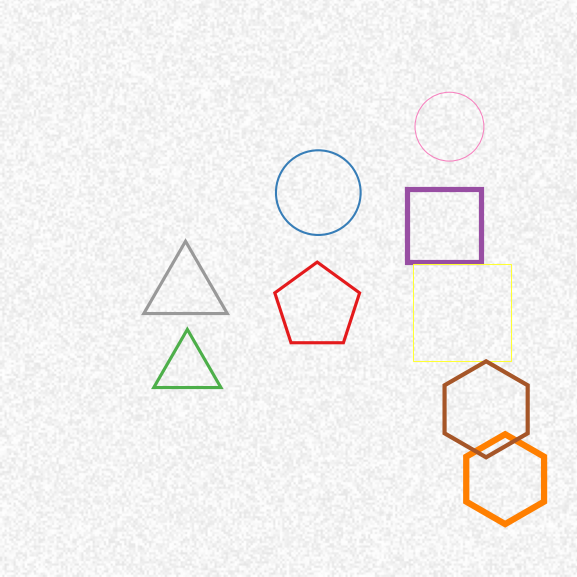[{"shape": "pentagon", "thickness": 1.5, "radius": 0.39, "center": [0.549, 0.468]}, {"shape": "circle", "thickness": 1, "radius": 0.37, "center": [0.551, 0.666]}, {"shape": "triangle", "thickness": 1.5, "radius": 0.34, "center": [0.324, 0.362]}, {"shape": "square", "thickness": 2.5, "radius": 0.32, "center": [0.769, 0.609]}, {"shape": "hexagon", "thickness": 3, "radius": 0.39, "center": [0.875, 0.169]}, {"shape": "square", "thickness": 0.5, "radius": 0.42, "center": [0.8, 0.458]}, {"shape": "hexagon", "thickness": 2, "radius": 0.42, "center": [0.842, 0.29]}, {"shape": "circle", "thickness": 0.5, "radius": 0.3, "center": [0.778, 0.78]}, {"shape": "triangle", "thickness": 1.5, "radius": 0.42, "center": [0.321, 0.498]}]